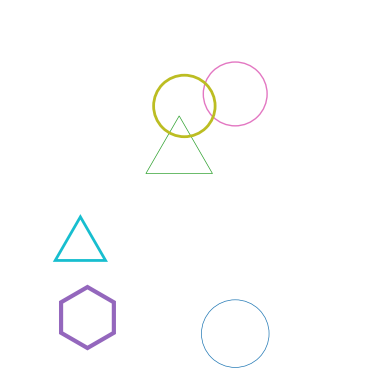[{"shape": "circle", "thickness": 0.5, "radius": 0.44, "center": [0.611, 0.133]}, {"shape": "triangle", "thickness": 0.5, "radius": 0.5, "center": [0.465, 0.599]}, {"shape": "hexagon", "thickness": 3, "radius": 0.4, "center": [0.227, 0.175]}, {"shape": "circle", "thickness": 1, "radius": 0.41, "center": [0.611, 0.756]}, {"shape": "circle", "thickness": 2, "radius": 0.4, "center": [0.479, 0.725]}, {"shape": "triangle", "thickness": 2, "radius": 0.38, "center": [0.209, 0.361]}]